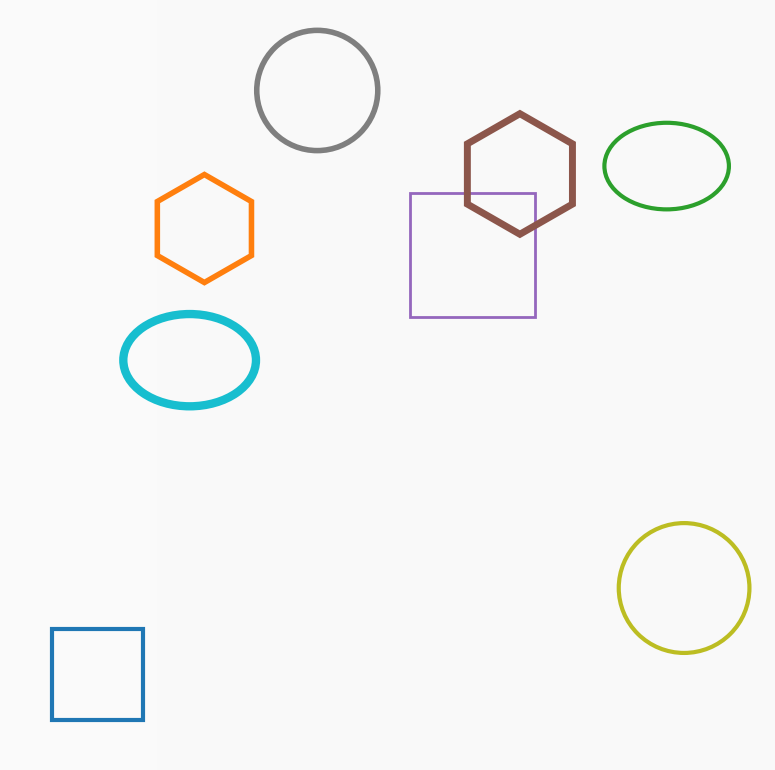[{"shape": "square", "thickness": 1.5, "radius": 0.29, "center": [0.126, 0.124]}, {"shape": "hexagon", "thickness": 2, "radius": 0.35, "center": [0.264, 0.703]}, {"shape": "oval", "thickness": 1.5, "radius": 0.4, "center": [0.86, 0.784]}, {"shape": "square", "thickness": 1, "radius": 0.4, "center": [0.609, 0.669]}, {"shape": "hexagon", "thickness": 2.5, "radius": 0.39, "center": [0.671, 0.774]}, {"shape": "circle", "thickness": 2, "radius": 0.39, "center": [0.409, 0.882]}, {"shape": "circle", "thickness": 1.5, "radius": 0.42, "center": [0.883, 0.236]}, {"shape": "oval", "thickness": 3, "radius": 0.43, "center": [0.245, 0.532]}]